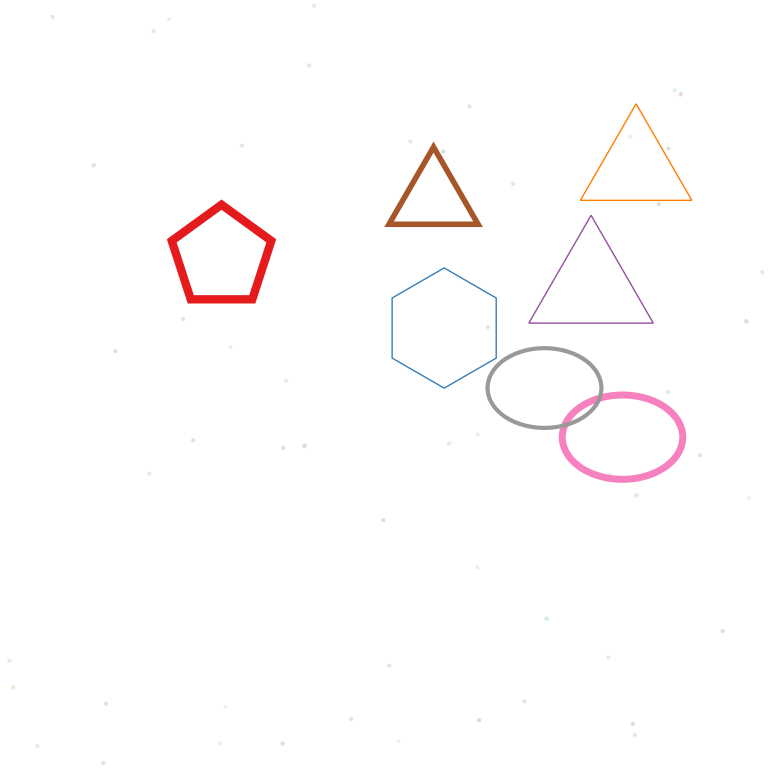[{"shape": "pentagon", "thickness": 3, "radius": 0.34, "center": [0.288, 0.666]}, {"shape": "hexagon", "thickness": 0.5, "radius": 0.39, "center": [0.577, 0.574]}, {"shape": "triangle", "thickness": 0.5, "radius": 0.47, "center": [0.768, 0.627]}, {"shape": "triangle", "thickness": 0.5, "radius": 0.42, "center": [0.826, 0.782]}, {"shape": "triangle", "thickness": 2, "radius": 0.33, "center": [0.563, 0.742]}, {"shape": "oval", "thickness": 2.5, "radius": 0.39, "center": [0.808, 0.432]}, {"shape": "oval", "thickness": 1.5, "radius": 0.37, "center": [0.707, 0.496]}]